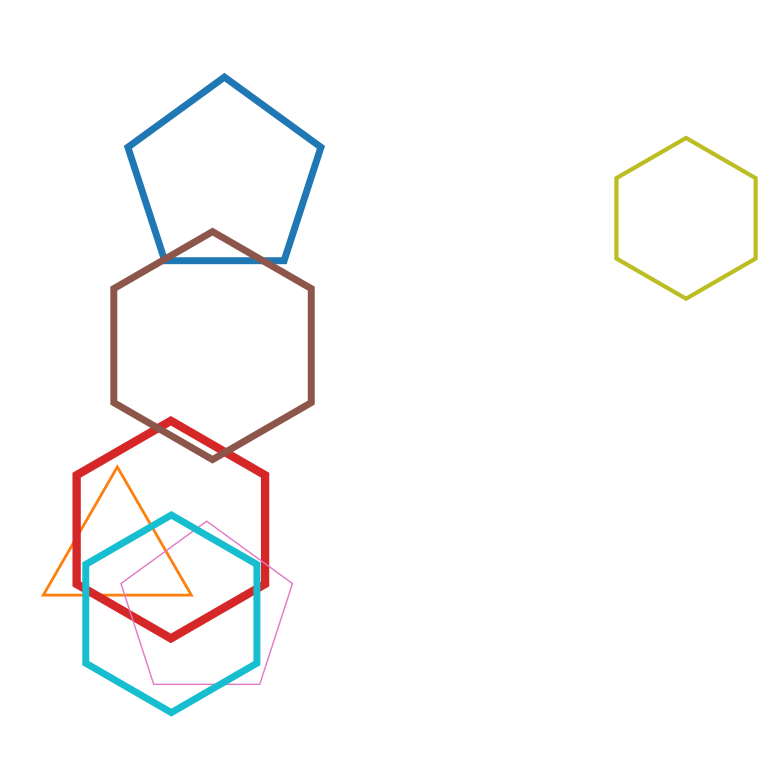[{"shape": "pentagon", "thickness": 2.5, "radius": 0.66, "center": [0.291, 0.768]}, {"shape": "triangle", "thickness": 1, "radius": 0.56, "center": [0.152, 0.283]}, {"shape": "hexagon", "thickness": 3, "radius": 0.71, "center": [0.222, 0.312]}, {"shape": "hexagon", "thickness": 2.5, "radius": 0.74, "center": [0.276, 0.551]}, {"shape": "pentagon", "thickness": 0.5, "radius": 0.59, "center": [0.268, 0.206]}, {"shape": "hexagon", "thickness": 1.5, "radius": 0.52, "center": [0.891, 0.716]}, {"shape": "hexagon", "thickness": 2.5, "radius": 0.64, "center": [0.223, 0.203]}]